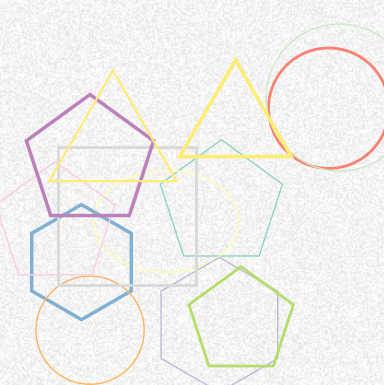[{"shape": "pentagon", "thickness": 1, "radius": 0.83, "center": [0.575, 0.47]}, {"shape": "oval", "thickness": 1, "radius": 0.94, "center": [0.432, 0.425]}, {"shape": "hexagon", "thickness": 1, "radius": 0.88, "center": [0.57, 0.156]}, {"shape": "circle", "thickness": 2, "radius": 0.78, "center": [0.854, 0.719]}, {"shape": "hexagon", "thickness": 2.5, "radius": 0.75, "center": [0.212, 0.319]}, {"shape": "circle", "thickness": 1, "radius": 0.7, "center": [0.234, 0.142]}, {"shape": "pentagon", "thickness": 2, "radius": 0.71, "center": [0.626, 0.165]}, {"shape": "pentagon", "thickness": 1, "radius": 0.81, "center": [0.144, 0.418]}, {"shape": "square", "thickness": 2, "radius": 0.9, "center": [0.33, 0.438]}, {"shape": "pentagon", "thickness": 2.5, "radius": 0.87, "center": [0.234, 0.581]}, {"shape": "circle", "thickness": 1, "radius": 0.95, "center": [0.882, 0.747]}, {"shape": "triangle", "thickness": 1.5, "radius": 0.96, "center": [0.293, 0.625]}, {"shape": "triangle", "thickness": 2.5, "radius": 0.84, "center": [0.612, 0.677]}]